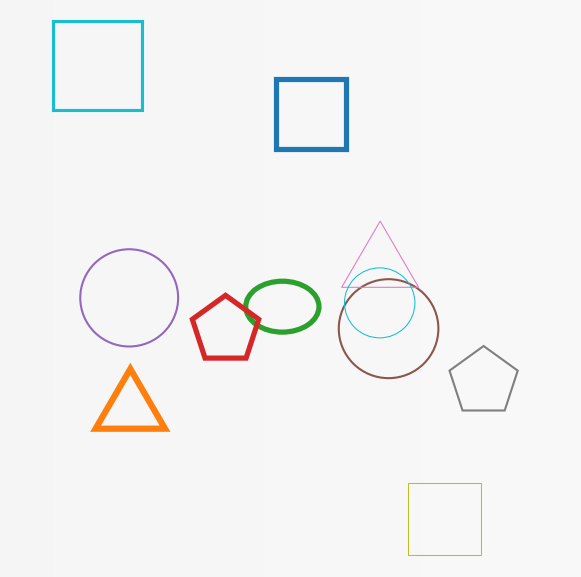[{"shape": "square", "thickness": 2.5, "radius": 0.3, "center": [0.535, 0.801]}, {"shape": "triangle", "thickness": 3, "radius": 0.34, "center": [0.224, 0.291]}, {"shape": "oval", "thickness": 2.5, "radius": 0.31, "center": [0.486, 0.468]}, {"shape": "pentagon", "thickness": 2.5, "radius": 0.3, "center": [0.388, 0.428]}, {"shape": "circle", "thickness": 1, "radius": 0.42, "center": [0.222, 0.483]}, {"shape": "circle", "thickness": 1, "radius": 0.43, "center": [0.669, 0.43]}, {"shape": "triangle", "thickness": 0.5, "radius": 0.38, "center": [0.654, 0.54]}, {"shape": "pentagon", "thickness": 1, "radius": 0.31, "center": [0.832, 0.338]}, {"shape": "square", "thickness": 0.5, "radius": 0.31, "center": [0.765, 0.1]}, {"shape": "circle", "thickness": 0.5, "radius": 0.3, "center": [0.653, 0.475]}, {"shape": "square", "thickness": 1.5, "radius": 0.38, "center": [0.168, 0.885]}]